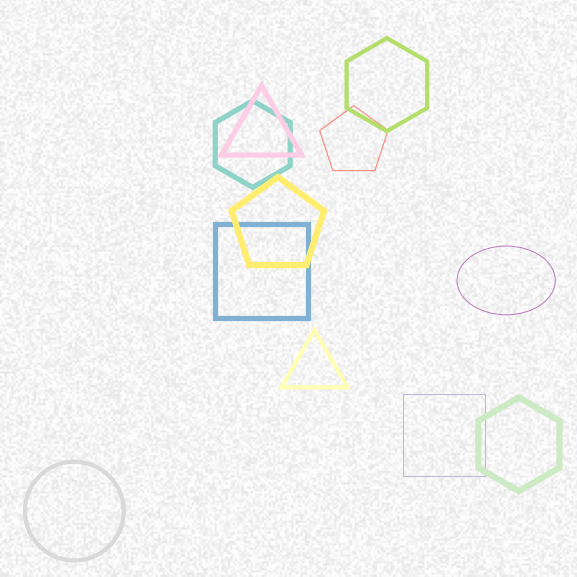[{"shape": "hexagon", "thickness": 2.5, "radius": 0.37, "center": [0.438, 0.75]}, {"shape": "triangle", "thickness": 2, "radius": 0.33, "center": [0.545, 0.362]}, {"shape": "square", "thickness": 0.5, "radius": 0.36, "center": [0.769, 0.245]}, {"shape": "pentagon", "thickness": 0.5, "radius": 0.31, "center": [0.613, 0.754]}, {"shape": "square", "thickness": 2.5, "radius": 0.4, "center": [0.453, 0.53]}, {"shape": "hexagon", "thickness": 2, "radius": 0.4, "center": [0.67, 0.853]}, {"shape": "triangle", "thickness": 2.5, "radius": 0.4, "center": [0.453, 0.771]}, {"shape": "circle", "thickness": 2, "radius": 0.43, "center": [0.129, 0.114]}, {"shape": "oval", "thickness": 0.5, "radius": 0.43, "center": [0.876, 0.514]}, {"shape": "hexagon", "thickness": 3, "radius": 0.41, "center": [0.899, 0.23]}, {"shape": "pentagon", "thickness": 3, "radius": 0.42, "center": [0.481, 0.608]}]